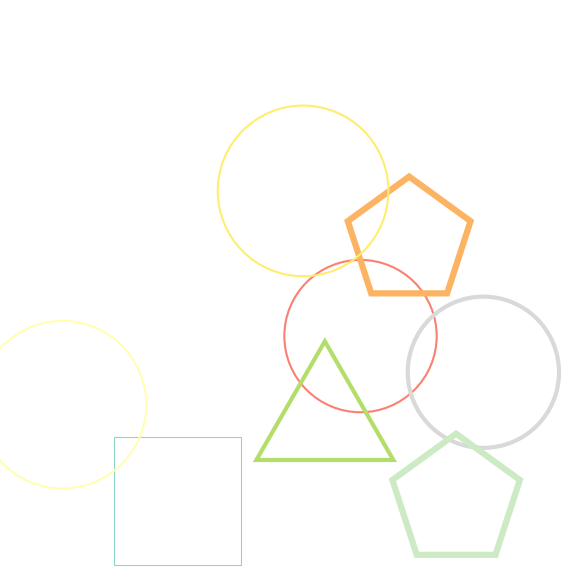[{"shape": "square", "thickness": 0.5, "radius": 0.55, "center": [0.308, 0.132]}, {"shape": "circle", "thickness": 1, "radius": 0.73, "center": [0.108, 0.298]}, {"shape": "circle", "thickness": 1, "radius": 0.66, "center": [0.624, 0.417]}, {"shape": "pentagon", "thickness": 3, "radius": 0.56, "center": [0.708, 0.582]}, {"shape": "triangle", "thickness": 2, "radius": 0.68, "center": [0.563, 0.271]}, {"shape": "circle", "thickness": 2, "radius": 0.65, "center": [0.837, 0.355]}, {"shape": "pentagon", "thickness": 3, "radius": 0.58, "center": [0.79, 0.132]}, {"shape": "circle", "thickness": 1, "radius": 0.74, "center": [0.525, 0.669]}]